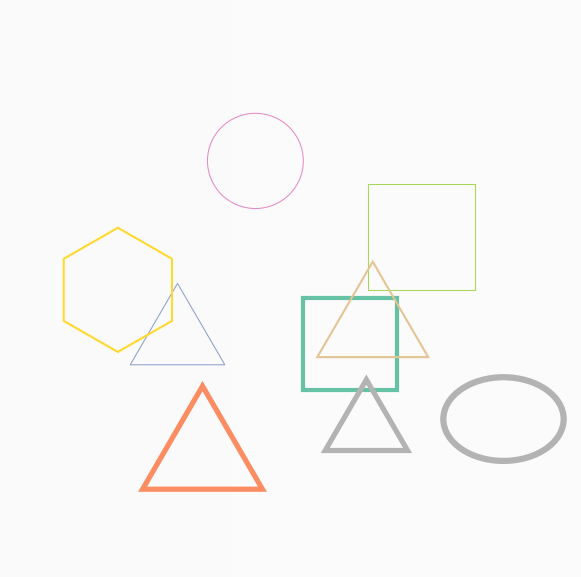[{"shape": "square", "thickness": 2, "radius": 0.4, "center": [0.602, 0.403]}, {"shape": "triangle", "thickness": 2.5, "radius": 0.6, "center": [0.348, 0.212]}, {"shape": "triangle", "thickness": 0.5, "radius": 0.47, "center": [0.305, 0.414]}, {"shape": "circle", "thickness": 0.5, "radius": 0.41, "center": [0.439, 0.72]}, {"shape": "square", "thickness": 0.5, "radius": 0.46, "center": [0.725, 0.589]}, {"shape": "hexagon", "thickness": 1, "radius": 0.54, "center": [0.203, 0.497]}, {"shape": "triangle", "thickness": 1, "radius": 0.55, "center": [0.641, 0.436]}, {"shape": "triangle", "thickness": 2.5, "radius": 0.41, "center": [0.63, 0.26]}, {"shape": "oval", "thickness": 3, "radius": 0.52, "center": [0.866, 0.273]}]